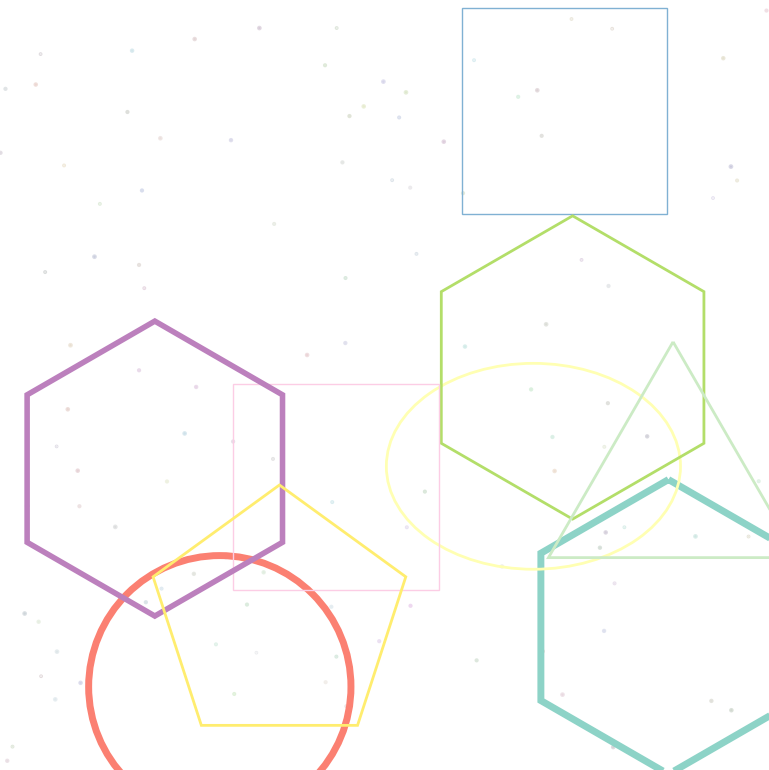[{"shape": "hexagon", "thickness": 2.5, "radius": 0.96, "center": [0.868, 0.186]}, {"shape": "oval", "thickness": 1, "radius": 0.96, "center": [0.693, 0.394]}, {"shape": "circle", "thickness": 2.5, "radius": 0.85, "center": [0.285, 0.108]}, {"shape": "square", "thickness": 0.5, "radius": 0.67, "center": [0.733, 0.856]}, {"shape": "hexagon", "thickness": 1, "radius": 0.98, "center": [0.744, 0.523]}, {"shape": "square", "thickness": 0.5, "radius": 0.67, "center": [0.436, 0.368]}, {"shape": "hexagon", "thickness": 2, "radius": 0.96, "center": [0.201, 0.391]}, {"shape": "triangle", "thickness": 1, "radius": 0.93, "center": [0.874, 0.369]}, {"shape": "pentagon", "thickness": 1, "radius": 0.86, "center": [0.363, 0.198]}]